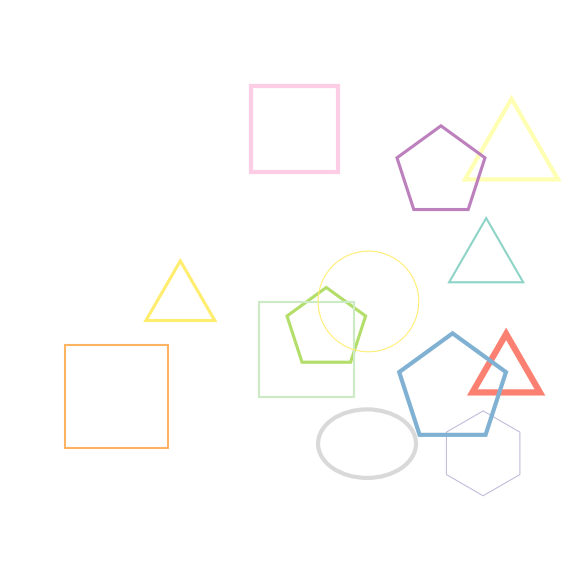[{"shape": "triangle", "thickness": 1, "radius": 0.37, "center": [0.842, 0.547]}, {"shape": "triangle", "thickness": 2, "radius": 0.47, "center": [0.886, 0.735]}, {"shape": "hexagon", "thickness": 0.5, "radius": 0.37, "center": [0.837, 0.214]}, {"shape": "triangle", "thickness": 3, "radius": 0.34, "center": [0.876, 0.353]}, {"shape": "pentagon", "thickness": 2, "radius": 0.49, "center": [0.784, 0.325]}, {"shape": "square", "thickness": 1, "radius": 0.45, "center": [0.202, 0.312]}, {"shape": "pentagon", "thickness": 1.5, "radius": 0.36, "center": [0.565, 0.43]}, {"shape": "square", "thickness": 2, "radius": 0.37, "center": [0.51, 0.776]}, {"shape": "oval", "thickness": 2, "radius": 0.42, "center": [0.636, 0.231]}, {"shape": "pentagon", "thickness": 1.5, "radius": 0.4, "center": [0.764, 0.701]}, {"shape": "square", "thickness": 1, "radius": 0.41, "center": [0.531, 0.393]}, {"shape": "circle", "thickness": 0.5, "radius": 0.44, "center": [0.638, 0.477]}, {"shape": "triangle", "thickness": 1.5, "radius": 0.34, "center": [0.312, 0.479]}]